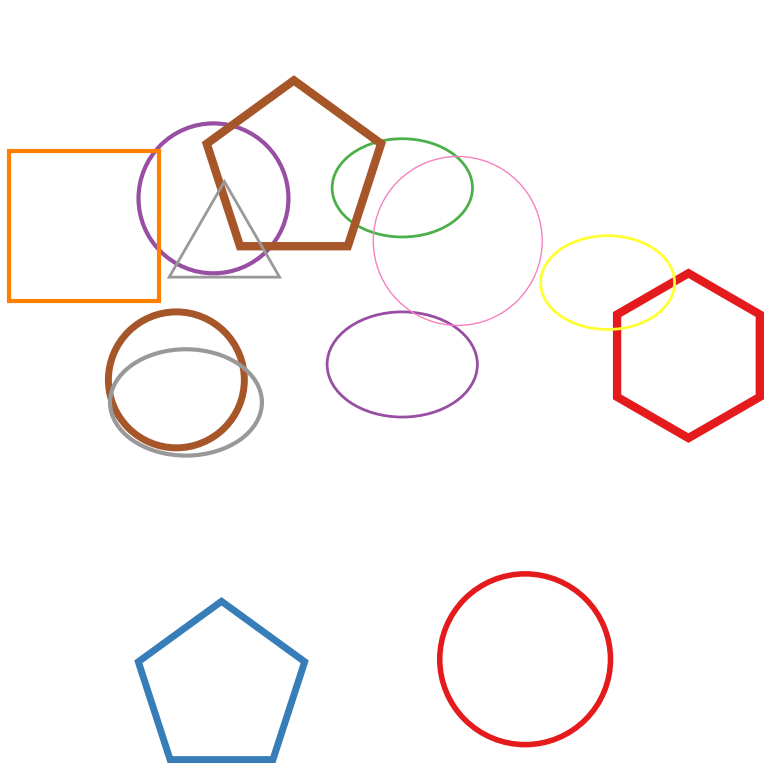[{"shape": "circle", "thickness": 2, "radius": 0.55, "center": [0.682, 0.144]}, {"shape": "hexagon", "thickness": 3, "radius": 0.54, "center": [0.894, 0.538]}, {"shape": "pentagon", "thickness": 2.5, "radius": 0.57, "center": [0.288, 0.105]}, {"shape": "oval", "thickness": 1, "radius": 0.46, "center": [0.522, 0.756]}, {"shape": "circle", "thickness": 1.5, "radius": 0.49, "center": [0.277, 0.742]}, {"shape": "oval", "thickness": 1, "radius": 0.49, "center": [0.522, 0.527]}, {"shape": "square", "thickness": 1.5, "radius": 0.49, "center": [0.109, 0.706]}, {"shape": "oval", "thickness": 1, "radius": 0.43, "center": [0.789, 0.633]}, {"shape": "pentagon", "thickness": 3, "radius": 0.6, "center": [0.382, 0.777]}, {"shape": "circle", "thickness": 2.5, "radius": 0.44, "center": [0.229, 0.507]}, {"shape": "circle", "thickness": 0.5, "radius": 0.55, "center": [0.594, 0.687]}, {"shape": "oval", "thickness": 1.5, "radius": 0.49, "center": [0.242, 0.477]}, {"shape": "triangle", "thickness": 1, "radius": 0.41, "center": [0.291, 0.681]}]